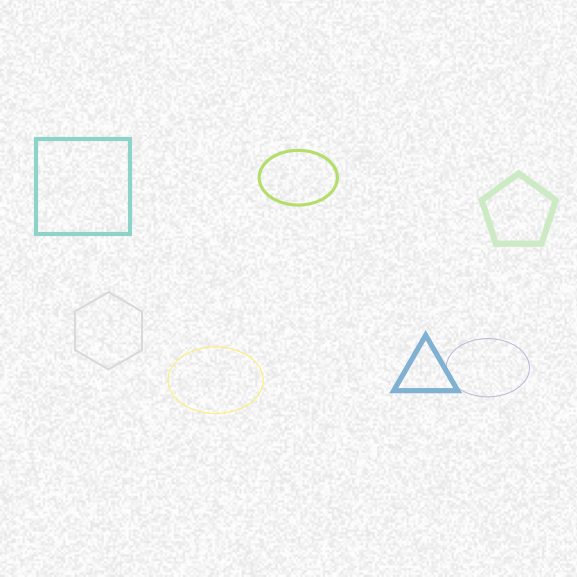[{"shape": "square", "thickness": 2, "radius": 0.41, "center": [0.144, 0.676]}, {"shape": "oval", "thickness": 0.5, "radius": 0.36, "center": [0.845, 0.362]}, {"shape": "triangle", "thickness": 2.5, "radius": 0.32, "center": [0.737, 0.355]}, {"shape": "oval", "thickness": 1.5, "radius": 0.34, "center": [0.516, 0.691]}, {"shape": "hexagon", "thickness": 1, "radius": 0.33, "center": [0.188, 0.426]}, {"shape": "pentagon", "thickness": 3, "radius": 0.34, "center": [0.898, 0.632]}, {"shape": "oval", "thickness": 0.5, "radius": 0.41, "center": [0.373, 0.341]}]